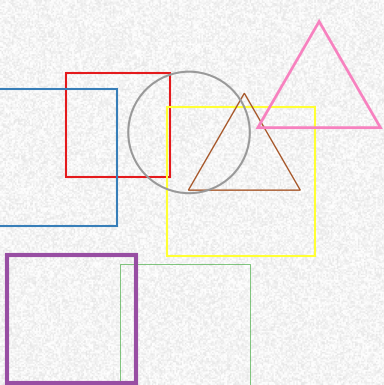[{"shape": "square", "thickness": 1.5, "radius": 0.67, "center": [0.306, 0.676]}, {"shape": "square", "thickness": 1.5, "radius": 0.9, "center": [0.125, 0.591]}, {"shape": "square", "thickness": 0.5, "radius": 0.84, "center": [0.481, 0.146]}, {"shape": "square", "thickness": 3, "radius": 0.84, "center": [0.185, 0.172]}, {"shape": "square", "thickness": 1.5, "radius": 0.96, "center": [0.627, 0.528]}, {"shape": "triangle", "thickness": 1, "radius": 0.84, "center": [0.635, 0.59]}, {"shape": "triangle", "thickness": 2, "radius": 0.92, "center": [0.829, 0.76]}, {"shape": "circle", "thickness": 1.5, "radius": 0.79, "center": [0.491, 0.656]}]